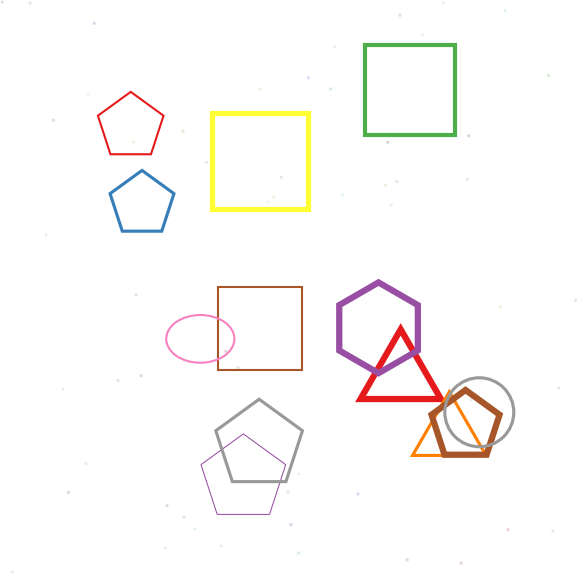[{"shape": "triangle", "thickness": 3, "radius": 0.4, "center": [0.694, 0.348]}, {"shape": "pentagon", "thickness": 1, "radius": 0.3, "center": [0.226, 0.78]}, {"shape": "pentagon", "thickness": 1.5, "radius": 0.29, "center": [0.246, 0.646]}, {"shape": "square", "thickness": 2, "radius": 0.39, "center": [0.709, 0.843]}, {"shape": "pentagon", "thickness": 0.5, "radius": 0.39, "center": [0.421, 0.171]}, {"shape": "hexagon", "thickness": 3, "radius": 0.39, "center": [0.655, 0.432]}, {"shape": "triangle", "thickness": 1.5, "radius": 0.37, "center": [0.778, 0.247]}, {"shape": "square", "thickness": 2.5, "radius": 0.42, "center": [0.45, 0.72]}, {"shape": "square", "thickness": 1, "radius": 0.36, "center": [0.45, 0.43]}, {"shape": "pentagon", "thickness": 3, "radius": 0.31, "center": [0.806, 0.262]}, {"shape": "oval", "thickness": 1, "radius": 0.3, "center": [0.347, 0.412]}, {"shape": "circle", "thickness": 1.5, "radius": 0.3, "center": [0.83, 0.285]}, {"shape": "pentagon", "thickness": 1.5, "radius": 0.39, "center": [0.449, 0.229]}]